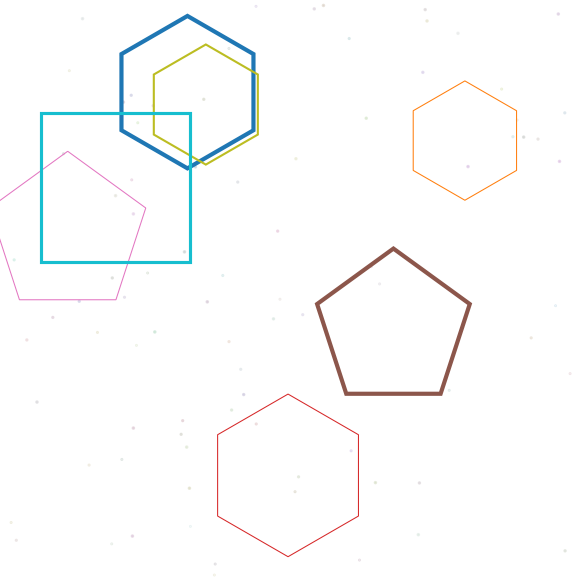[{"shape": "hexagon", "thickness": 2, "radius": 0.66, "center": [0.325, 0.84]}, {"shape": "hexagon", "thickness": 0.5, "radius": 0.52, "center": [0.805, 0.756]}, {"shape": "hexagon", "thickness": 0.5, "radius": 0.7, "center": [0.499, 0.176]}, {"shape": "pentagon", "thickness": 2, "radius": 0.69, "center": [0.681, 0.43]}, {"shape": "pentagon", "thickness": 0.5, "radius": 0.71, "center": [0.117, 0.595]}, {"shape": "hexagon", "thickness": 1, "radius": 0.52, "center": [0.356, 0.818]}, {"shape": "square", "thickness": 1.5, "radius": 0.64, "center": [0.2, 0.675]}]